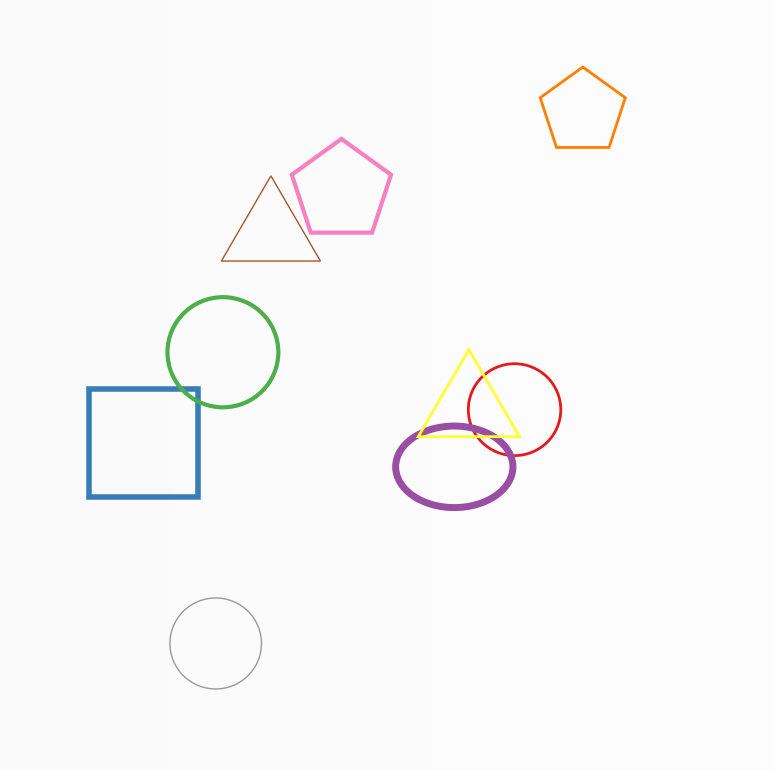[{"shape": "circle", "thickness": 1, "radius": 0.3, "center": [0.664, 0.468]}, {"shape": "square", "thickness": 2, "radius": 0.35, "center": [0.185, 0.425]}, {"shape": "circle", "thickness": 1.5, "radius": 0.36, "center": [0.288, 0.543]}, {"shape": "oval", "thickness": 2.5, "radius": 0.38, "center": [0.586, 0.394]}, {"shape": "pentagon", "thickness": 1, "radius": 0.29, "center": [0.752, 0.855]}, {"shape": "triangle", "thickness": 1, "radius": 0.38, "center": [0.605, 0.471]}, {"shape": "triangle", "thickness": 0.5, "radius": 0.37, "center": [0.35, 0.698]}, {"shape": "pentagon", "thickness": 1.5, "radius": 0.34, "center": [0.441, 0.752]}, {"shape": "circle", "thickness": 0.5, "radius": 0.3, "center": [0.278, 0.164]}]